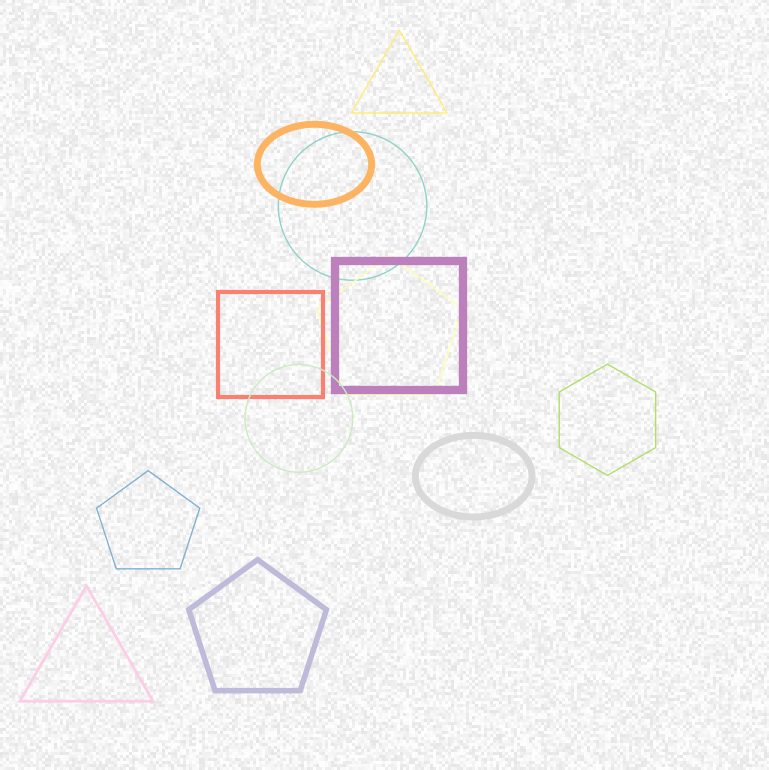[{"shape": "circle", "thickness": 0.5, "radius": 0.48, "center": [0.458, 0.732]}, {"shape": "pentagon", "thickness": 0.5, "radius": 0.5, "center": [0.506, 0.568]}, {"shape": "pentagon", "thickness": 2, "radius": 0.47, "center": [0.335, 0.179]}, {"shape": "square", "thickness": 1.5, "radius": 0.34, "center": [0.351, 0.553]}, {"shape": "pentagon", "thickness": 0.5, "radius": 0.35, "center": [0.192, 0.318]}, {"shape": "oval", "thickness": 2.5, "radius": 0.37, "center": [0.408, 0.787]}, {"shape": "hexagon", "thickness": 0.5, "radius": 0.36, "center": [0.789, 0.455]}, {"shape": "triangle", "thickness": 1, "radius": 0.5, "center": [0.112, 0.139]}, {"shape": "oval", "thickness": 2.5, "radius": 0.38, "center": [0.615, 0.382]}, {"shape": "square", "thickness": 3, "radius": 0.42, "center": [0.518, 0.577]}, {"shape": "circle", "thickness": 0.5, "radius": 0.35, "center": [0.388, 0.457]}, {"shape": "triangle", "thickness": 0.5, "radius": 0.36, "center": [0.519, 0.889]}]